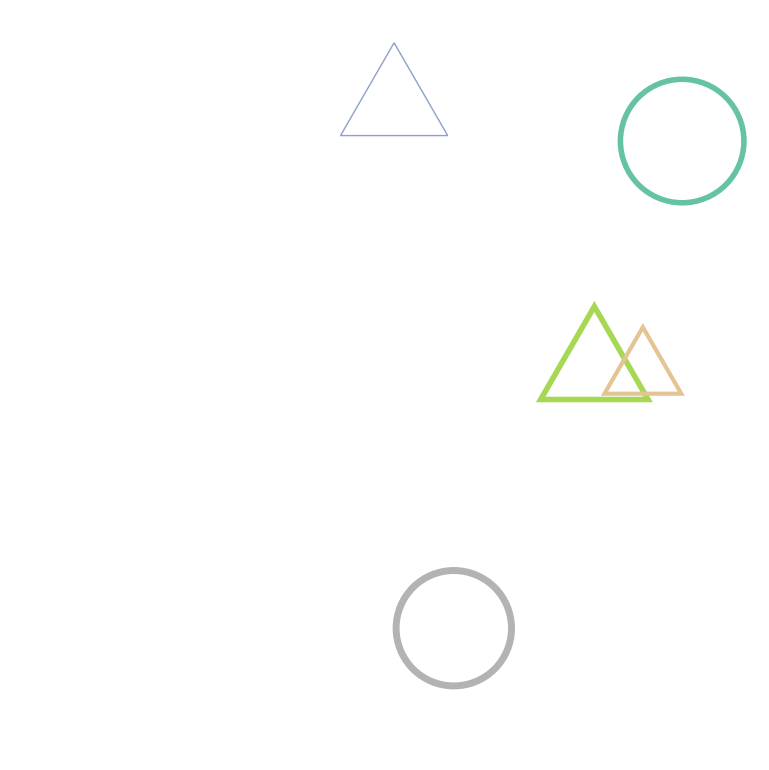[{"shape": "circle", "thickness": 2, "radius": 0.4, "center": [0.886, 0.817]}, {"shape": "triangle", "thickness": 0.5, "radius": 0.4, "center": [0.512, 0.864]}, {"shape": "triangle", "thickness": 2, "radius": 0.4, "center": [0.772, 0.521]}, {"shape": "triangle", "thickness": 1.5, "radius": 0.29, "center": [0.835, 0.517]}, {"shape": "circle", "thickness": 2.5, "radius": 0.37, "center": [0.589, 0.184]}]